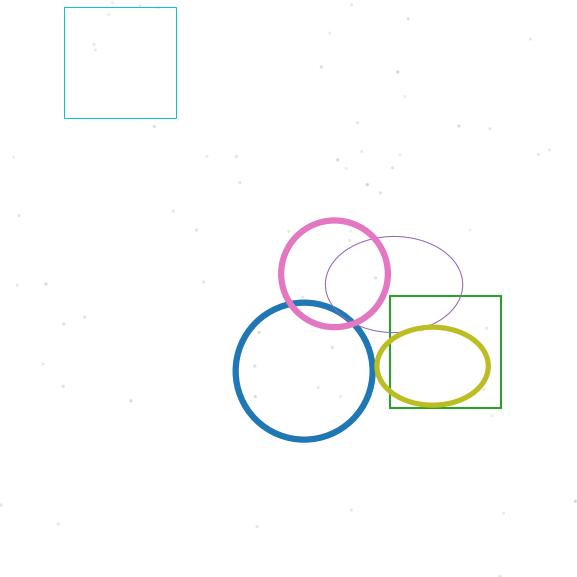[{"shape": "circle", "thickness": 3, "radius": 0.59, "center": [0.527, 0.356]}, {"shape": "square", "thickness": 1, "radius": 0.48, "center": [0.771, 0.39]}, {"shape": "oval", "thickness": 0.5, "radius": 0.59, "center": [0.682, 0.506]}, {"shape": "circle", "thickness": 3, "radius": 0.46, "center": [0.579, 0.525]}, {"shape": "oval", "thickness": 2.5, "radius": 0.48, "center": [0.749, 0.365]}, {"shape": "square", "thickness": 0.5, "radius": 0.48, "center": [0.208, 0.891]}]